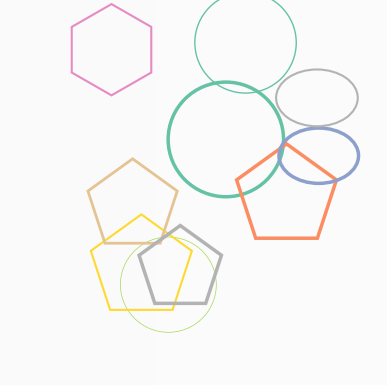[{"shape": "circle", "thickness": 2.5, "radius": 0.74, "center": [0.583, 0.638]}, {"shape": "circle", "thickness": 1, "radius": 0.65, "center": [0.634, 0.889]}, {"shape": "pentagon", "thickness": 2.5, "radius": 0.68, "center": [0.739, 0.491]}, {"shape": "oval", "thickness": 2.5, "radius": 0.51, "center": [0.823, 0.596]}, {"shape": "hexagon", "thickness": 1.5, "radius": 0.59, "center": [0.288, 0.871]}, {"shape": "circle", "thickness": 0.5, "radius": 0.62, "center": [0.434, 0.261]}, {"shape": "pentagon", "thickness": 1.5, "radius": 0.69, "center": [0.365, 0.306]}, {"shape": "pentagon", "thickness": 2, "radius": 0.61, "center": [0.342, 0.466]}, {"shape": "pentagon", "thickness": 2.5, "radius": 0.56, "center": [0.465, 0.302]}, {"shape": "oval", "thickness": 1.5, "radius": 0.53, "center": [0.818, 0.746]}]